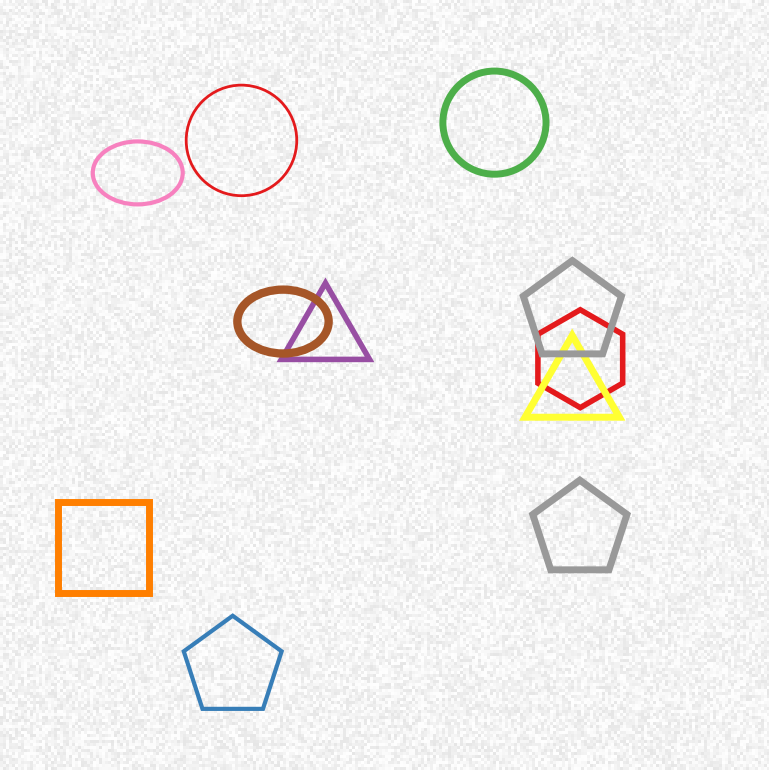[{"shape": "hexagon", "thickness": 2, "radius": 0.32, "center": [0.754, 0.534]}, {"shape": "circle", "thickness": 1, "radius": 0.36, "center": [0.314, 0.818]}, {"shape": "pentagon", "thickness": 1.5, "radius": 0.33, "center": [0.302, 0.133]}, {"shape": "circle", "thickness": 2.5, "radius": 0.33, "center": [0.642, 0.841]}, {"shape": "triangle", "thickness": 2, "radius": 0.33, "center": [0.423, 0.566]}, {"shape": "square", "thickness": 2.5, "radius": 0.3, "center": [0.134, 0.289]}, {"shape": "triangle", "thickness": 2.5, "radius": 0.35, "center": [0.743, 0.494]}, {"shape": "oval", "thickness": 3, "radius": 0.3, "center": [0.368, 0.582]}, {"shape": "oval", "thickness": 1.5, "radius": 0.29, "center": [0.179, 0.775]}, {"shape": "pentagon", "thickness": 2.5, "radius": 0.32, "center": [0.753, 0.312]}, {"shape": "pentagon", "thickness": 2.5, "radius": 0.33, "center": [0.743, 0.595]}]